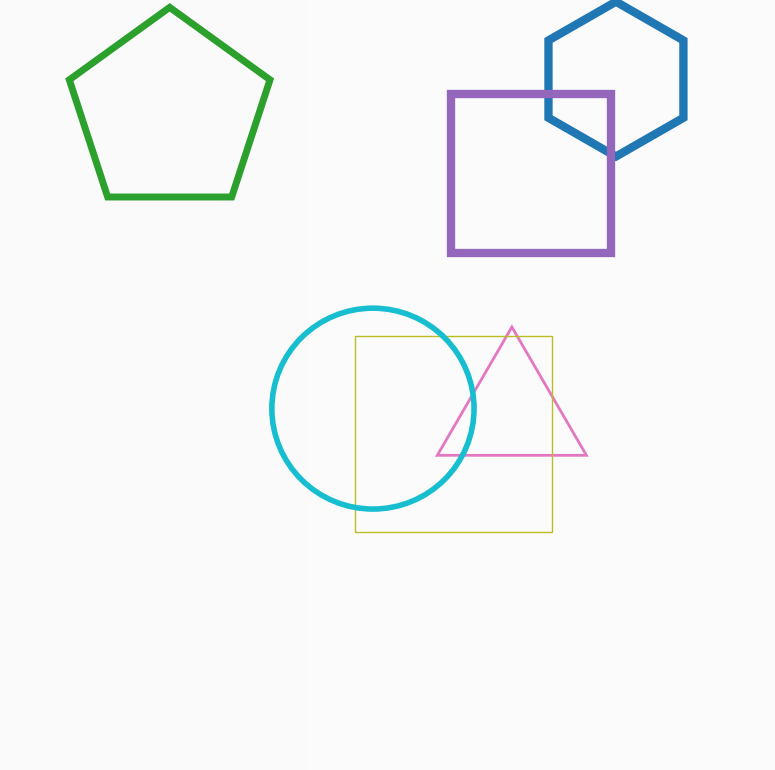[{"shape": "hexagon", "thickness": 3, "radius": 0.5, "center": [0.795, 0.897]}, {"shape": "pentagon", "thickness": 2.5, "radius": 0.68, "center": [0.219, 0.854]}, {"shape": "square", "thickness": 3, "radius": 0.52, "center": [0.686, 0.775]}, {"shape": "triangle", "thickness": 1, "radius": 0.56, "center": [0.66, 0.464]}, {"shape": "square", "thickness": 0.5, "radius": 0.64, "center": [0.585, 0.436]}, {"shape": "circle", "thickness": 2, "radius": 0.65, "center": [0.481, 0.469]}]